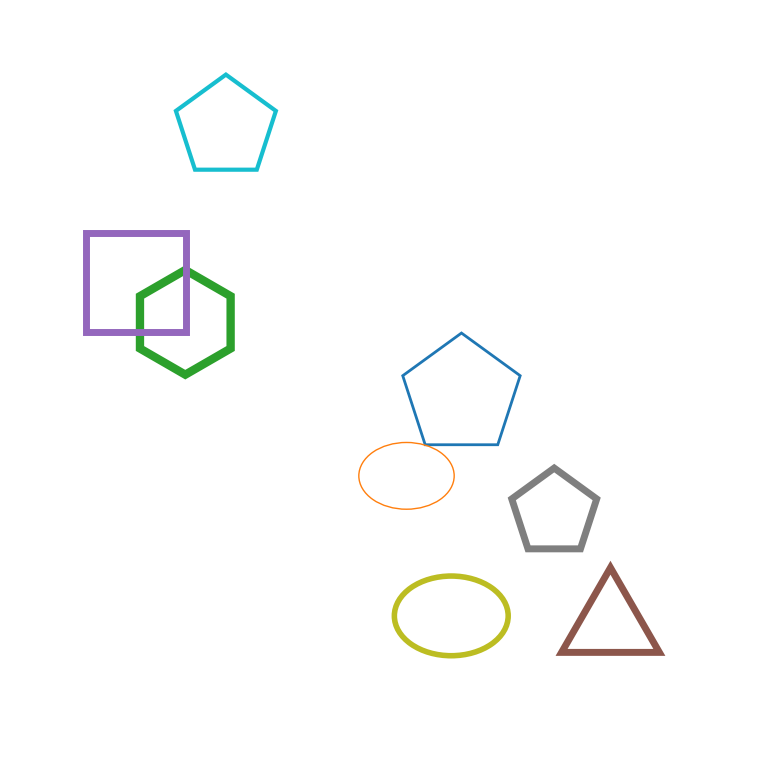[{"shape": "pentagon", "thickness": 1, "radius": 0.4, "center": [0.599, 0.487]}, {"shape": "oval", "thickness": 0.5, "radius": 0.31, "center": [0.528, 0.382]}, {"shape": "hexagon", "thickness": 3, "radius": 0.34, "center": [0.241, 0.581]}, {"shape": "square", "thickness": 2.5, "radius": 0.32, "center": [0.177, 0.633]}, {"shape": "triangle", "thickness": 2.5, "radius": 0.37, "center": [0.793, 0.189]}, {"shape": "pentagon", "thickness": 2.5, "radius": 0.29, "center": [0.72, 0.334]}, {"shape": "oval", "thickness": 2, "radius": 0.37, "center": [0.586, 0.2]}, {"shape": "pentagon", "thickness": 1.5, "radius": 0.34, "center": [0.293, 0.835]}]